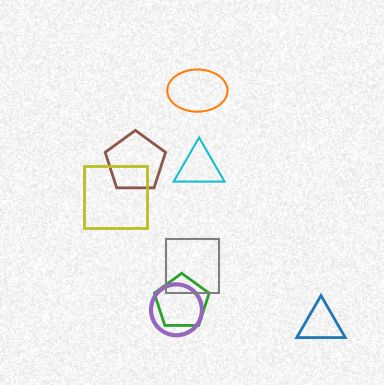[{"shape": "triangle", "thickness": 2, "radius": 0.36, "center": [0.834, 0.16]}, {"shape": "oval", "thickness": 1.5, "radius": 0.39, "center": [0.513, 0.765]}, {"shape": "pentagon", "thickness": 2, "radius": 0.37, "center": [0.472, 0.215]}, {"shape": "circle", "thickness": 3, "radius": 0.33, "center": [0.458, 0.195]}, {"shape": "pentagon", "thickness": 2, "radius": 0.41, "center": [0.352, 0.579]}, {"shape": "square", "thickness": 1.5, "radius": 0.35, "center": [0.5, 0.309]}, {"shape": "square", "thickness": 2, "radius": 0.41, "center": [0.3, 0.488]}, {"shape": "triangle", "thickness": 1.5, "radius": 0.38, "center": [0.517, 0.566]}]